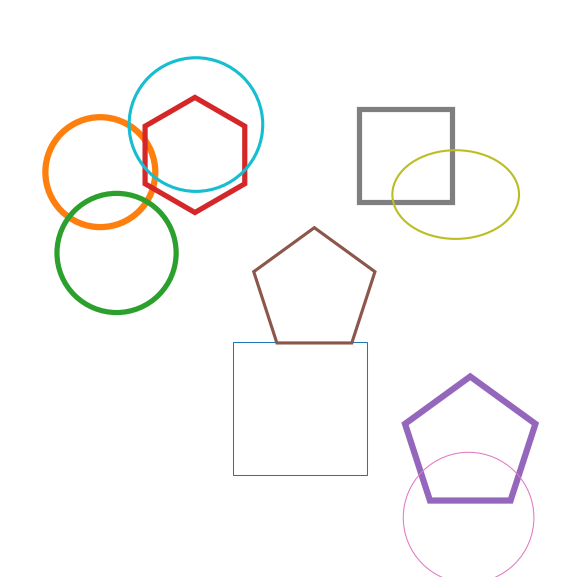[{"shape": "square", "thickness": 0.5, "radius": 0.58, "center": [0.519, 0.292]}, {"shape": "circle", "thickness": 3, "radius": 0.48, "center": [0.174, 0.701]}, {"shape": "circle", "thickness": 2.5, "radius": 0.52, "center": [0.202, 0.561]}, {"shape": "hexagon", "thickness": 2.5, "radius": 0.5, "center": [0.338, 0.731]}, {"shape": "pentagon", "thickness": 3, "radius": 0.59, "center": [0.814, 0.228]}, {"shape": "pentagon", "thickness": 1.5, "radius": 0.55, "center": [0.544, 0.495]}, {"shape": "circle", "thickness": 0.5, "radius": 0.57, "center": [0.811, 0.103]}, {"shape": "square", "thickness": 2.5, "radius": 0.4, "center": [0.702, 0.73]}, {"shape": "oval", "thickness": 1, "radius": 0.55, "center": [0.789, 0.662]}, {"shape": "circle", "thickness": 1.5, "radius": 0.58, "center": [0.339, 0.783]}]